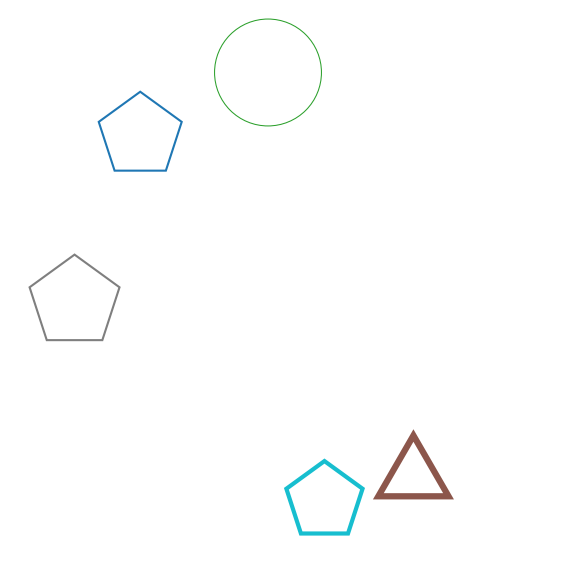[{"shape": "pentagon", "thickness": 1, "radius": 0.38, "center": [0.243, 0.765]}, {"shape": "circle", "thickness": 0.5, "radius": 0.46, "center": [0.464, 0.874]}, {"shape": "triangle", "thickness": 3, "radius": 0.35, "center": [0.716, 0.175]}, {"shape": "pentagon", "thickness": 1, "radius": 0.41, "center": [0.129, 0.476]}, {"shape": "pentagon", "thickness": 2, "radius": 0.35, "center": [0.562, 0.131]}]